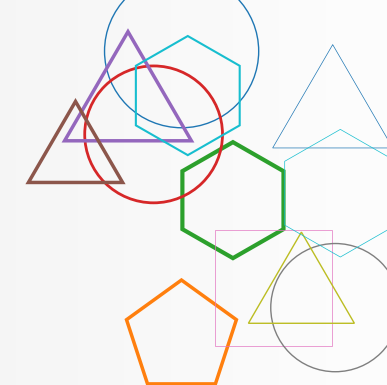[{"shape": "triangle", "thickness": 0.5, "radius": 0.89, "center": [0.859, 0.705]}, {"shape": "circle", "thickness": 1, "radius": 0.99, "center": [0.469, 0.867]}, {"shape": "pentagon", "thickness": 2.5, "radius": 0.75, "center": [0.468, 0.123]}, {"shape": "hexagon", "thickness": 3, "radius": 0.75, "center": [0.601, 0.48]}, {"shape": "circle", "thickness": 2, "radius": 0.89, "center": [0.396, 0.651]}, {"shape": "triangle", "thickness": 2.5, "radius": 0.94, "center": [0.33, 0.729]}, {"shape": "triangle", "thickness": 2.5, "radius": 0.7, "center": [0.195, 0.596]}, {"shape": "square", "thickness": 0.5, "radius": 0.75, "center": [0.706, 0.252]}, {"shape": "circle", "thickness": 1, "radius": 0.83, "center": [0.865, 0.201]}, {"shape": "triangle", "thickness": 1, "radius": 0.79, "center": [0.778, 0.239]}, {"shape": "hexagon", "thickness": 1.5, "radius": 0.77, "center": [0.485, 0.752]}, {"shape": "hexagon", "thickness": 0.5, "radius": 0.83, "center": [0.878, 0.498]}]